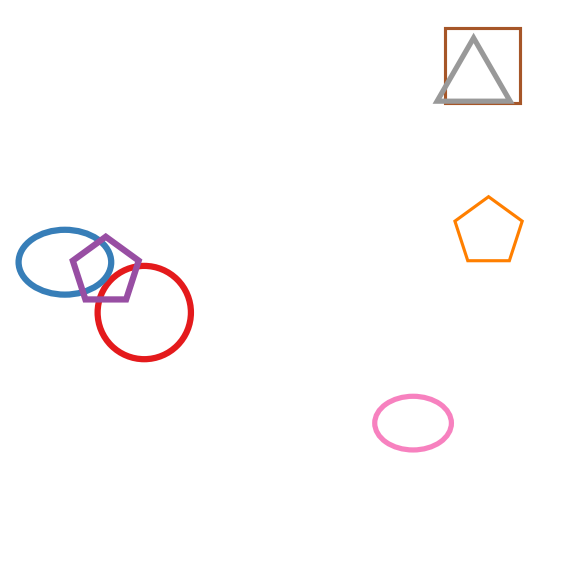[{"shape": "circle", "thickness": 3, "radius": 0.4, "center": [0.25, 0.458]}, {"shape": "oval", "thickness": 3, "radius": 0.4, "center": [0.112, 0.545]}, {"shape": "pentagon", "thickness": 3, "radius": 0.3, "center": [0.183, 0.529]}, {"shape": "pentagon", "thickness": 1.5, "radius": 0.31, "center": [0.846, 0.597]}, {"shape": "square", "thickness": 1.5, "radius": 0.32, "center": [0.835, 0.886]}, {"shape": "oval", "thickness": 2.5, "radius": 0.33, "center": [0.715, 0.266]}, {"shape": "triangle", "thickness": 2.5, "radius": 0.37, "center": [0.82, 0.86]}]